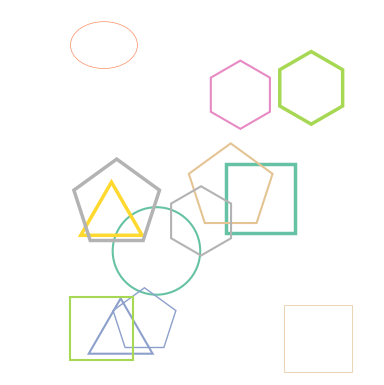[{"shape": "circle", "thickness": 1.5, "radius": 0.57, "center": [0.406, 0.348]}, {"shape": "square", "thickness": 2.5, "radius": 0.45, "center": [0.676, 0.484]}, {"shape": "oval", "thickness": 0.5, "radius": 0.43, "center": [0.27, 0.883]}, {"shape": "triangle", "thickness": 1.5, "radius": 0.48, "center": [0.313, 0.129]}, {"shape": "pentagon", "thickness": 1, "radius": 0.43, "center": [0.375, 0.167]}, {"shape": "hexagon", "thickness": 1.5, "radius": 0.44, "center": [0.624, 0.754]}, {"shape": "hexagon", "thickness": 2.5, "radius": 0.47, "center": [0.808, 0.772]}, {"shape": "square", "thickness": 1.5, "radius": 0.41, "center": [0.264, 0.147]}, {"shape": "triangle", "thickness": 2.5, "radius": 0.46, "center": [0.29, 0.435]}, {"shape": "pentagon", "thickness": 1.5, "radius": 0.57, "center": [0.599, 0.513]}, {"shape": "square", "thickness": 0.5, "radius": 0.44, "center": [0.826, 0.12]}, {"shape": "hexagon", "thickness": 1.5, "radius": 0.45, "center": [0.522, 0.426]}, {"shape": "pentagon", "thickness": 2.5, "radius": 0.58, "center": [0.303, 0.47]}]